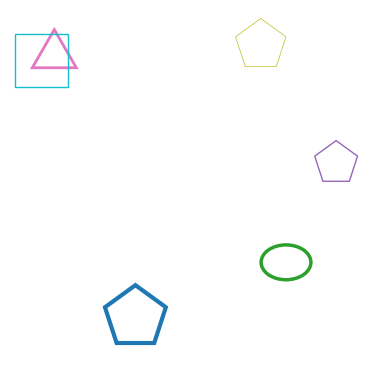[{"shape": "pentagon", "thickness": 3, "radius": 0.42, "center": [0.352, 0.176]}, {"shape": "oval", "thickness": 2.5, "radius": 0.32, "center": [0.743, 0.319]}, {"shape": "pentagon", "thickness": 1, "radius": 0.29, "center": [0.873, 0.576]}, {"shape": "triangle", "thickness": 2, "radius": 0.33, "center": [0.141, 0.857]}, {"shape": "pentagon", "thickness": 0.5, "radius": 0.34, "center": [0.677, 0.883]}, {"shape": "square", "thickness": 1, "radius": 0.35, "center": [0.108, 0.843]}]